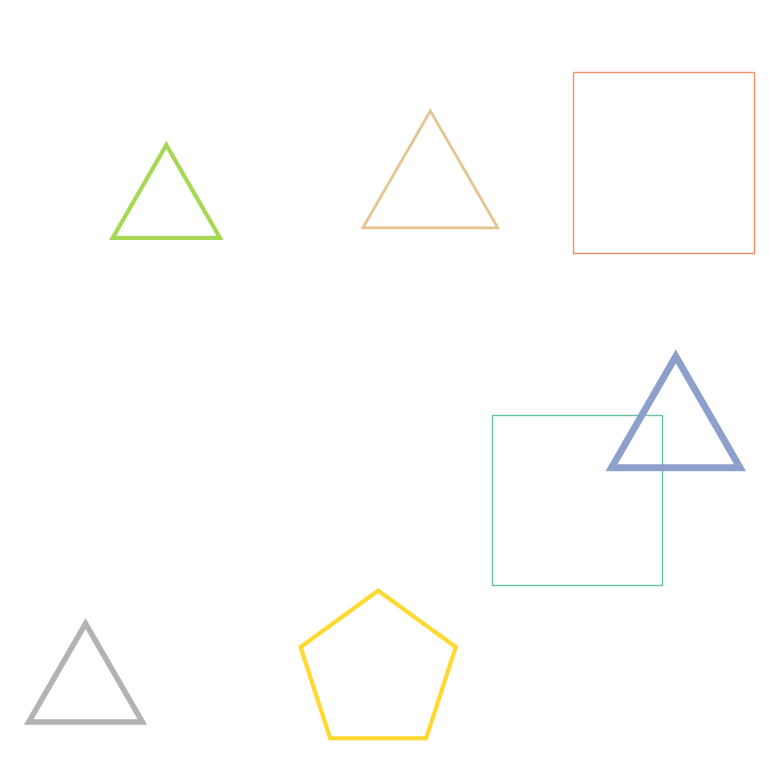[{"shape": "square", "thickness": 0.5, "radius": 0.55, "center": [0.749, 0.351]}, {"shape": "square", "thickness": 0.5, "radius": 0.59, "center": [0.861, 0.789]}, {"shape": "triangle", "thickness": 2.5, "radius": 0.48, "center": [0.878, 0.441]}, {"shape": "triangle", "thickness": 1.5, "radius": 0.4, "center": [0.216, 0.731]}, {"shape": "pentagon", "thickness": 1.5, "radius": 0.53, "center": [0.491, 0.127]}, {"shape": "triangle", "thickness": 1, "radius": 0.51, "center": [0.559, 0.755]}, {"shape": "triangle", "thickness": 2, "radius": 0.43, "center": [0.111, 0.105]}]